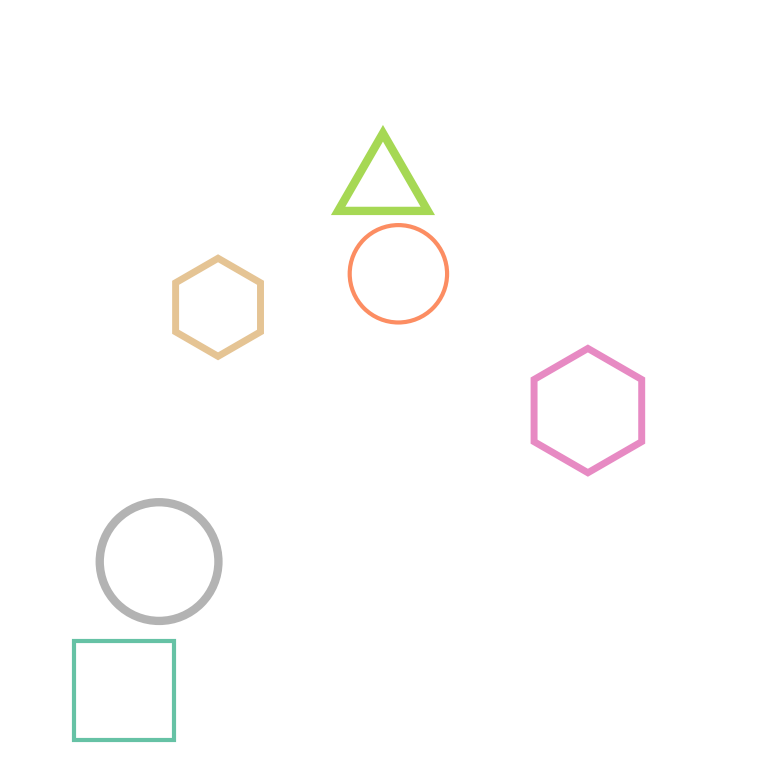[{"shape": "square", "thickness": 1.5, "radius": 0.32, "center": [0.161, 0.103]}, {"shape": "circle", "thickness": 1.5, "radius": 0.32, "center": [0.517, 0.644]}, {"shape": "hexagon", "thickness": 2.5, "radius": 0.4, "center": [0.763, 0.467]}, {"shape": "triangle", "thickness": 3, "radius": 0.34, "center": [0.497, 0.76]}, {"shape": "hexagon", "thickness": 2.5, "radius": 0.32, "center": [0.283, 0.601]}, {"shape": "circle", "thickness": 3, "radius": 0.39, "center": [0.207, 0.271]}]